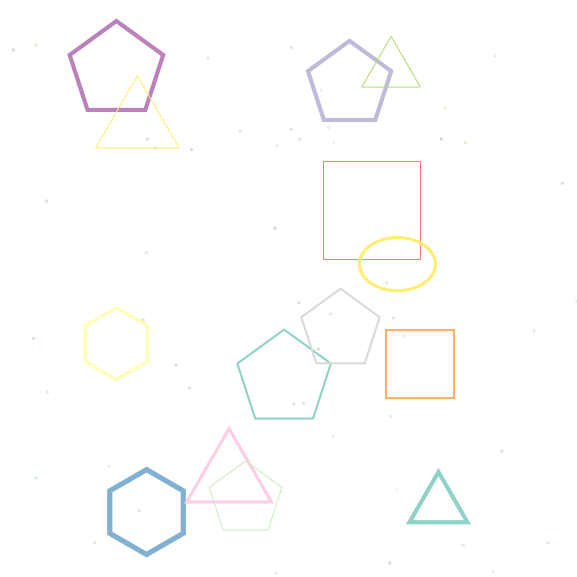[{"shape": "triangle", "thickness": 2, "radius": 0.29, "center": [0.759, 0.124]}, {"shape": "pentagon", "thickness": 1, "radius": 0.43, "center": [0.492, 0.343]}, {"shape": "hexagon", "thickness": 1.5, "radius": 0.31, "center": [0.201, 0.404]}, {"shape": "pentagon", "thickness": 2, "radius": 0.38, "center": [0.605, 0.853]}, {"shape": "square", "thickness": 0.5, "radius": 0.42, "center": [0.643, 0.635]}, {"shape": "hexagon", "thickness": 2.5, "radius": 0.37, "center": [0.254, 0.112]}, {"shape": "square", "thickness": 1, "radius": 0.29, "center": [0.727, 0.369]}, {"shape": "triangle", "thickness": 0.5, "radius": 0.29, "center": [0.677, 0.878]}, {"shape": "triangle", "thickness": 1.5, "radius": 0.42, "center": [0.397, 0.172]}, {"shape": "pentagon", "thickness": 1, "radius": 0.36, "center": [0.59, 0.428]}, {"shape": "pentagon", "thickness": 2, "radius": 0.43, "center": [0.202, 0.878]}, {"shape": "pentagon", "thickness": 0.5, "radius": 0.33, "center": [0.425, 0.135]}, {"shape": "triangle", "thickness": 0.5, "radius": 0.42, "center": [0.238, 0.785]}, {"shape": "oval", "thickness": 1.5, "radius": 0.33, "center": [0.688, 0.542]}]